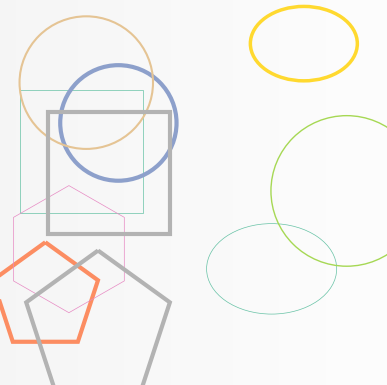[{"shape": "oval", "thickness": 0.5, "radius": 0.84, "center": [0.701, 0.302]}, {"shape": "square", "thickness": 0.5, "radius": 0.8, "center": [0.211, 0.607]}, {"shape": "pentagon", "thickness": 3, "radius": 0.71, "center": [0.117, 0.228]}, {"shape": "circle", "thickness": 3, "radius": 0.75, "center": [0.305, 0.681]}, {"shape": "hexagon", "thickness": 0.5, "radius": 0.83, "center": [0.178, 0.353]}, {"shape": "circle", "thickness": 1, "radius": 0.98, "center": [0.895, 0.504]}, {"shape": "oval", "thickness": 2.5, "radius": 0.69, "center": [0.784, 0.887]}, {"shape": "circle", "thickness": 1.5, "radius": 0.86, "center": [0.223, 0.785]}, {"shape": "square", "thickness": 3, "radius": 0.79, "center": [0.281, 0.55]}, {"shape": "pentagon", "thickness": 3, "radius": 0.97, "center": [0.253, 0.154]}]